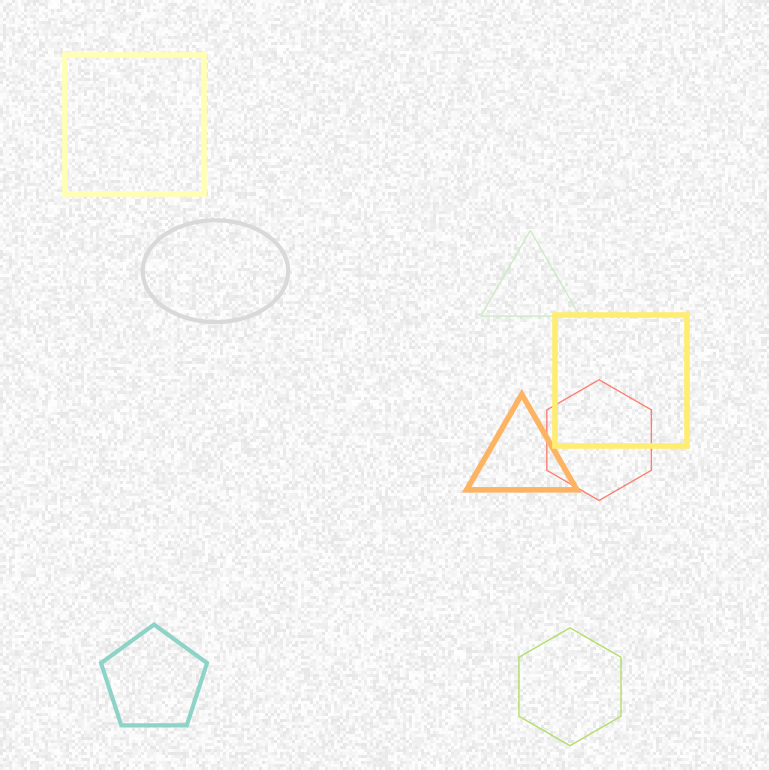[{"shape": "pentagon", "thickness": 1.5, "radius": 0.36, "center": [0.2, 0.117]}, {"shape": "square", "thickness": 2, "radius": 0.45, "center": [0.175, 0.838]}, {"shape": "hexagon", "thickness": 0.5, "radius": 0.39, "center": [0.778, 0.428]}, {"shape": "triangle", "thickness": 2, "radius": 0.41, "center": [0.678, 0.405]}, {"shape": "hexagon", "thickness": 0.5, "radius": 0.38, "center": [0.74, 0.108]}, {"shape": "oval", "thickness": 1.5, "radius": 0.47, "center": [0.28, 0.648]}, {"shape": "triangle", "thickness": 0.5, "radius": 0.37, "center": [0.689, 0.627]}, {"shape": "square", "thickness": 2, "radius": 0.43, "center": [0.806, 0.506]}]